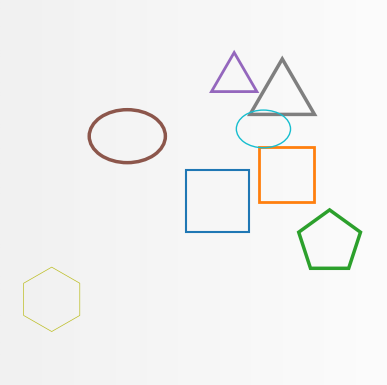[{"shape": "square", "thickness": 1.5, "radius": 0.4, "center": [0.562, 0.479]}, {"shape": "square", "thickness": 2, "radius": 0.36, "center": [0.74, 0.547]}, {"shape": "pentagon", "thickness": 2.5, "radius": 0.42, "center": [0.851, 0.371]}, {"shape": "triangle", "thickness": 2, "radius": 0.34, "center": [0.604, 0.796]}, {"shape": "oval", "thickness": 2.5, "radius": 0.49, "center": [0.329, 0.646]}, {"shape": "triangle", "thickness": 2.5, "radius": 0.48, "center": [0.728, 0.751]}, {"shape": "hexagon", "thickness": 0.5, "radius": 0.42, "center": [0.133, 0.223]}, {"shape": "oval", "thickness": 1, "radius": 0.35, "center": [0.68, 0.665]}]